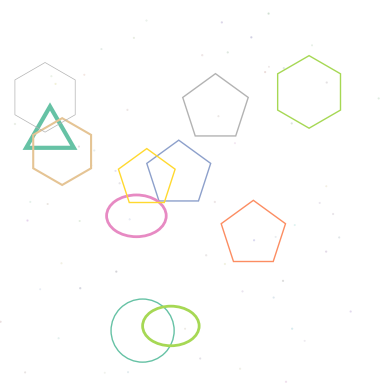[{"shape": "circle", "thickness": 1, "radius": 0.41, "center": [0.37, 0.141]}, {"shape": "triangle", "thickness": 3, "radius": 0.36, "center": [0.13, 0.652]}, {"shape": "pentagon", "thickness": 1, "radius": 0.44, "center": [0.658, 0.392]}, {"shape": "pentagon", "thickness": 1, "radius": 0.44, "center": [0.464, 0.549]}, {"shape": "oval", "thickness": 2, "radius": 0.39, "center": [0.354, 0.439]}, {"shape": "oval", "thickness": 2, "radius": 0.37, "center": [0.444, 0.153]}, {"shape": "hexagon", "thickness": 1, "radius": 0.47, "center": [0.803, 0.761]}, {"shape": "pentagon", "thickness": 1, "radius": 0.39, "center": [0.381, 0.537]}, {"shape": "hexagon", "thickness": 1.5, "radius": 0.43, "center": [0.161, 0.606]}, {"shape": "hexagon", "thickness": 0.5, "radius": 0.45, "center": [0.117, 0.747]}, {"shape": "pentagon", "thickness": 1, "radius": 0.45, "center": [0.56, 0.719]}]